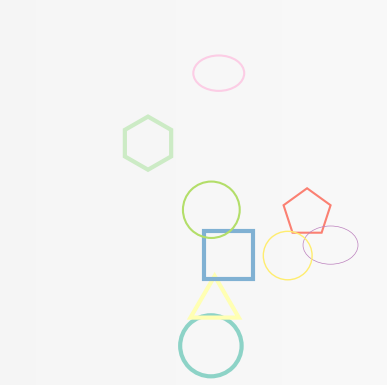[{"shape": "circle", "thickness": 3, "radius": 0.4, "center": [0.544, 0.102]}, {"shape": "triangle", "thickness": 3, "radius": 0.36, "center": [0.554, 0.211]}, {"shape": "pentagon", "thickness": 1.5, "radius": 0.32, "center": [0.792, 0.447]}, {"shape": "square", "thickness": 3, "radius": 0.31, "center": [0.589, 0.337]}, {"shape": "circle", "thickness": 1.5, "radius": 0.37, "center": [0.545, 0.455]}, {"shape": "oval", "thickness": 1.5, "radius": 0.33, "center": [0.565, 0.81]}, {"shape": "oval", "thickness": 0.5, "radius": 0.35, "center": [0.853, 0.363]}, {"shape": "hexagon", "thickness": 3, "radius": 0.34, "center": [0.382, 0.628]}, {"shape": "circle", "thickness": 1, "radius": 0.31, "center": [0.742, 0.336]}]